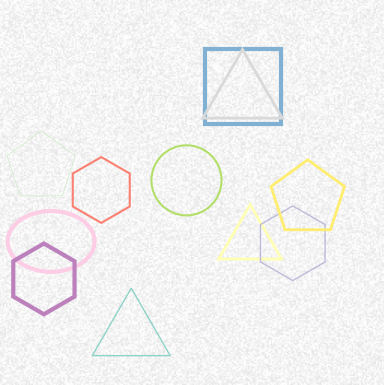[{"shape": "triangle", "thickness": 1, "radius": 0.58, "center": [0.341, 0.135]}, {"shape": "triangle", "thickness": 2, "radius": 0.47, "center": [0.65, 0.374]}, {"shape": "hexagon", "thickness": 1, "radius": 0.48, "center": [0.76, 0.368]}, {"shape": "hexagon", "thickness": 1.5, "radius": 0.43, "center": [0.263, 0.507]}, {"shape": "square", "thickness": 3, "radius": 0.49, "center": [0.631, 0.775]}, {"shape": "circle", "thickness": 1.5, "radius": 0.46, "center": [0.484, 0.532]}, {"shape": "oval", "thickness": 3, "radius": 0.56, "center": [0.133, 0.373]}, {"shape": "triangle", "thickness": 2, "radius": 0.6, "center": [0.63, 0.753]}, {"shape": "hexagon", "thickness": 3, "radius": 0.46, "center": [0.114, 0.276]}, {"shape": "pentagon", "thickness": 0.5, "radius": 0.47, "center": [0.107, 0.567]}, {"shape": "pentagon", "thickness": 2, "radius": 0.5, "center": [0.799, 0.484]}]